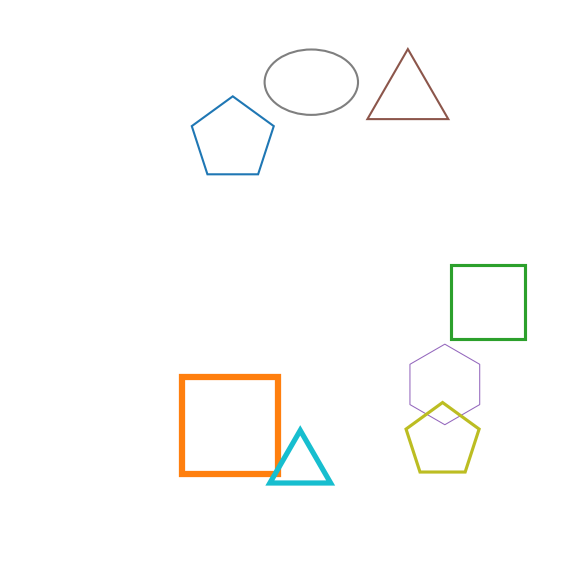[{"shape": "pentagon", "thickness": 1, "radius": 0.37, "center": [0.403, 0.758]}, {"shape": "square", "thickness": 3, "radius": 0.42, "center": [0.398, 0.263]}, {"shape": "square", "thickness": 1.5, "radius": 0.32, "center": [0.846, 0.476]}, {"shape": "hexagon", "thickness": 0.5, "radius": 0.35, "center": [0.77, 0.333]}, {"shape": "triangle", "thickness": 1, "radius": 0.4, "center": [0.706, 0.833]}, {"shape": "oval", "thickness": 1, "radius": 0.4, "center": [0.539, 0.857]}, {"shape": "pentagon", "thickness": 1.5, "radius": 0.33, "center": [0.766, 0.236]}, {"shape": "triangle", "thickness": 2.5, "radius": 0.3, "center": [0.52, 0.193]}]